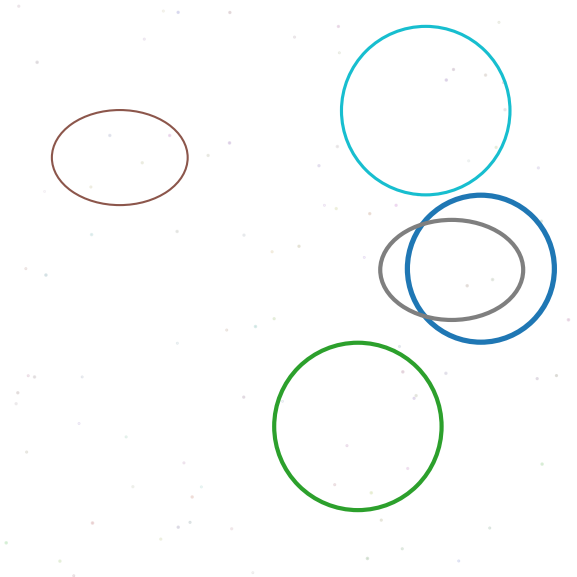[{"shape": "circle", "thickness": 2.5, "radius": 0.64, "center": [0.833, 0.534]}, {"shape": "circle", "thickness": 2, "radius": 0.72, "center": [0.62, 0.261]}, {"shape": "oval", "thickness": 1, "radius": 0.59, "center": [0.207, 0.726]}, {"shape": "oval", "thickness": 2, "radius": 0.62, "center": [0.782, 0.532]}, {"shape": "circle", "thickness": 1.5, "radius": 0.73, "center": [0.737, 0.808]}]